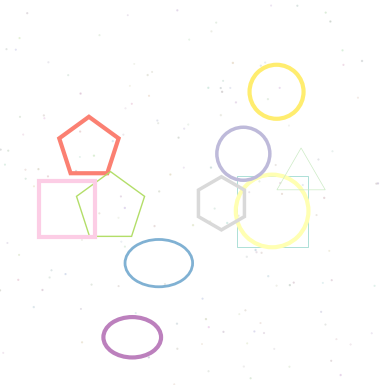[{"shape": "square", "thickness": 0.5, "radius": 0.46, "center": [0.707, 0.45]}, {"shape": "circle", "thickness": 3, "radius": 0.47, "center": [0.707, 0.452]}, {"shape": "circle", "thickness": 2.5, "radius": 0.34, "center": [0.632, 0.601]}, {"shape": "pentagon", "thickness": 3, "radius": 0.41, "center": [0.231, 0.616]}, {"shape": "oval", "thickness": 2, "radius": 0.44, "center": [0.413, 0.317]}, {"shape": "pentagon", "thickness": 1, "radius": 0.46, "center": [0.287, 0.461]}, {"shape": "square", "thickness": 3, "radius": 0.36, "center": [0.173, 0.456]}, {"shape": "hexagon", "thickness": 2.5, "radius": 0.34, "center": [0.575, 0.472]}, {"shape": "oval", "thickness": 3, "radius": 0.37, "center": [0.343, 0.124]}, {"shape": "triangle", "thickness": 0.5, "radius": 0.36, "center": [0.782, 0.543]}, {"shape": "circle", "thickness": 3, "radius": 0.35, "center": [0.718, 0.762]}]